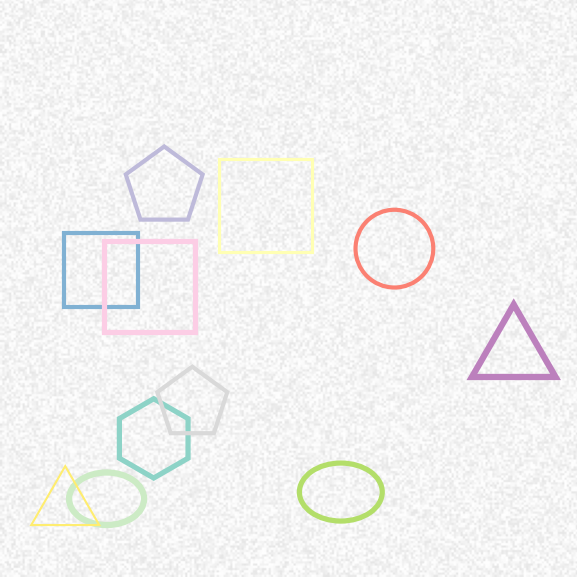[{"shape": "hexagon", "thickness": 2.5, "radius": 0.34, "center": [0.266, 0.24]}, {"shape": "square", "thickness": 1.5, "radius": 0.4, "center": [0.46, 0.643]}, {"shape": "pentagon", "thickness": 2, "radius": 0.35, "center": [0.284, 0.675]}, {"shape": "circle", "thickness": 2, "radius": 0.34, "center": [0.683, 0.569]}, {"shape": "square", "thickness": 2, "radius": 0.32, "center": [0.175, 0.531]}, {"shape": "oval", "thickness": 2.5, "radius": 0.36, "center": [0.59, 0.147]}, {"shape": "square", "thickness": 2.5, "radius": 0.4, "center": [0.259, 0.503]}, {"shape": "pentagon", "thickness": 2, "radius": 0.32, "center": [0.333, 0.3]}, {"shape": "triangle", "thickness": 3, "radius": 0.42, "center": [0.89, 0.388]}, {"shape": "oval", "thickness": 3, "radius": 0.32, "center": [0.185, 0.135]}, {"shape": "triangle", "thickness": 1, "radius": 0.34, "center": [0.113, 0.124]}]